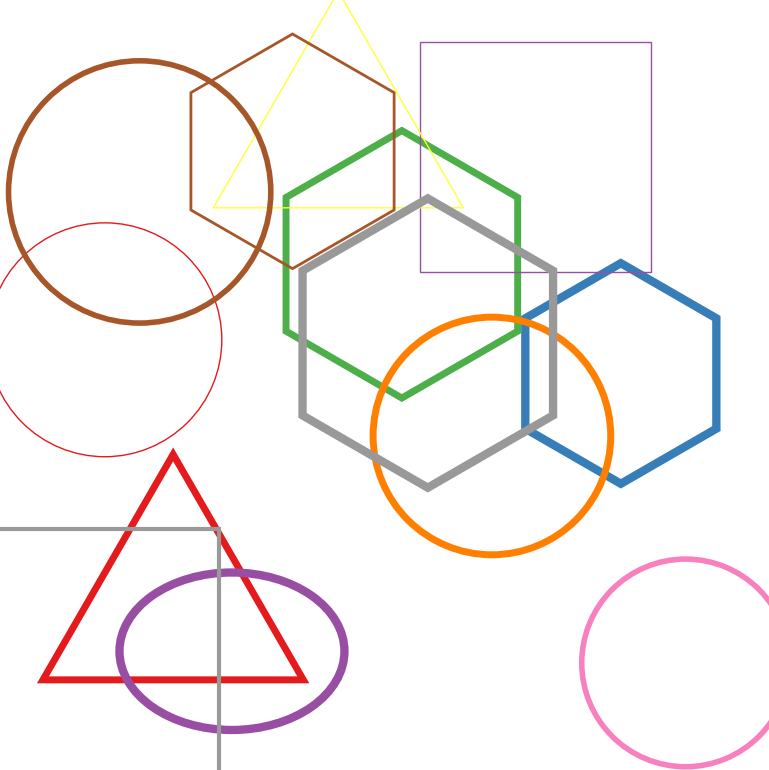[{"shape": "triangle", "thickness": 2.5, "radius": 0.98, "center": [0.225, 0.215]}, {"shape": "circle", "thickness": 0.5, "radius": 0.76, "center": [0.136, 0.559]}, {"shape": "hexagon", "thickness": 3, "radius": 0.72, "center": [0.806, 0.515]}, {"shape": "hexagon", "thickness": 2.5, "radius": 0.87, "center": [0.522, 0.657]}, {"shape": "oval", "thickness": 3, "radius": 0.73, "center": [0.301, 0.154]}, {"shape": "square", "thickness": 0.5, "radius": 0.75, "center": [0.696, 0.796]}, {"shape": "circle", "thickness": 2.5, "radius": 0.77, "center": [0.639, 0.434]}, {"shape": "triangle", "thickness": 0.5, "radius": 0.94, "center": [0.439, 0.824]}, {"shape": "circle", "thickness": 2, "radius": 0.85, "center": [0.181, 0.751]}, {"shape": "hexagon", "thickness": 1, "radius": 0.76, "center": [0.38, 0.803]}, {"shape": "circle", "thickness": 2, "radius": 0.67, "center": [0.89, 0.139]}, {"shape": "square", "thickness": 1.5, "radius": 0.83, "center": [0.118, 0.146]}, {"shape": "hexagon", "thickness": 3, "radius": 0.94, "center": [0.556, 0.554]}]